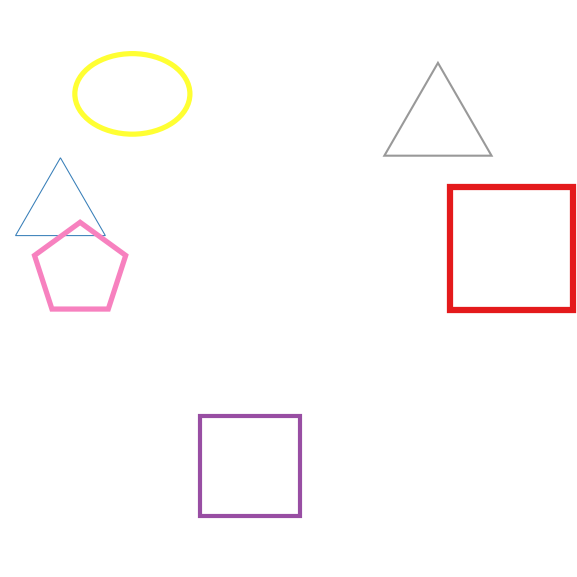[{"shape": "square", "thickness": 3, "radius": 0.53, "center": [0.886, 0.569]}, {"shape": "triangle", "thickness": 0.5, "radius": 0.45, "center": [0.105, 0.636]}, {"shape": "square", "thickness": 2, "radius": 0.43, "center": [0.432, 0.191]}, {"shape": "oval", "thickness": 2.5, "radius": 0.5, "center": [0.229, 0.837]}, {"shape": "pentagon", "thickness": 2.5, "radius": 0.42, "center": [0.139, 0.531]}, {"shape": "triangle", "thickness": 1, "radius": 0.54, "center": [0.758, 0.783]}]